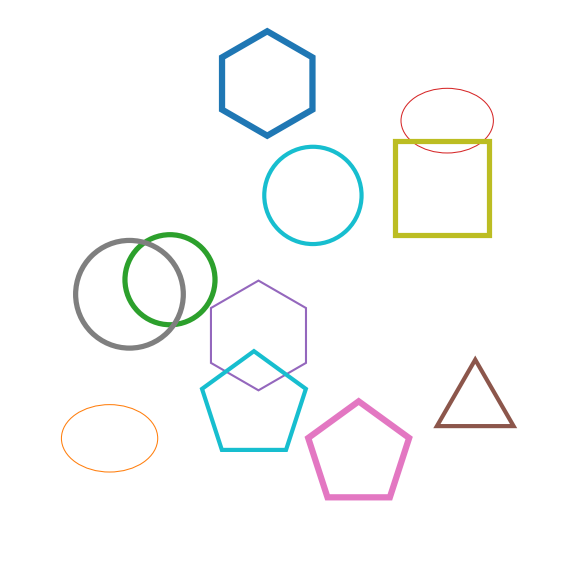[{"shape": "hexagon", "thickness": 3, "radius": 0.45, "center": [0.463, 0.855]}, {"shape": "oval", "thickness": 0.5, "radius": 0.42, "center": [0.19, 0.24]}, {"shape": "circle", "thickness": 2.5, "radius": 0.39, "center": [0.294, 0.515]}, {"shape": "oval", "thickness": 0.5, "radius": 0.4, "center": [0.774, 0.79]}, {"shape": "hexagon", "thickness": 1, "radius": 0.48, "center": [0.448, 0.418]}, {"shape": "triangle", "thickness": 2, "radius": 0.38, "center": [0.823, 0.3]}, {"shape": "pentagon", "thickness": 3, "radius": 0.46, "center": [0.621, 0.212]}, {"shape": "circle", "thickness": 2.5, "radius": 0.47, "center": [0.224, 0.49]}, {"shape": "square", "thickness": 2.5, "radius": 0.41, "center": [0.766, 0.674]}, {"shape": "circle", "thickness": 2, "radius": 0.42, "center": [0.542, 0.661]}, {"shape": "pentagon", "thickness": 2, "radius": 0.47, "center": [0.44, 0.297]}]